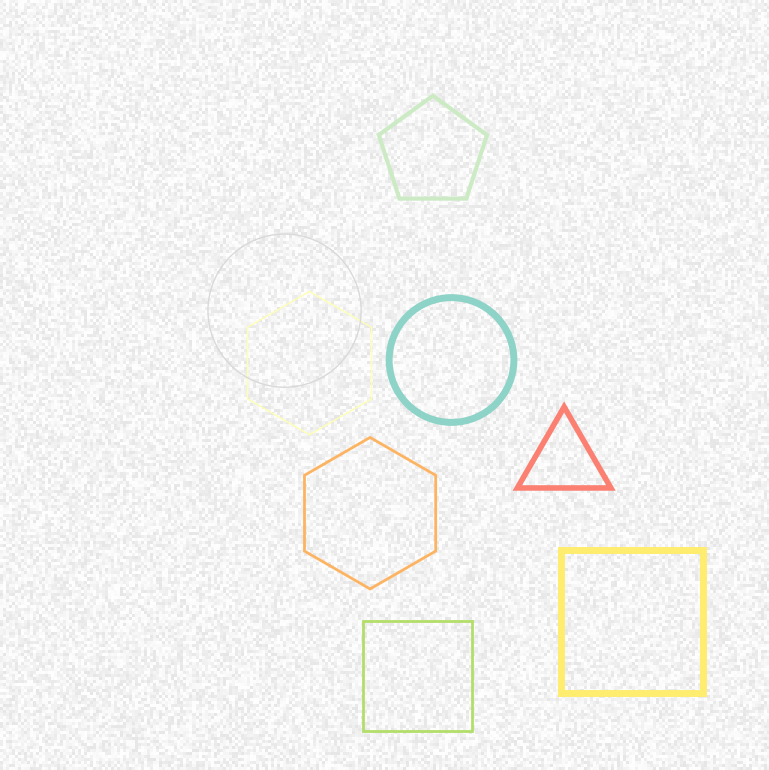[{"shape": "circle", "thickness": 2.5, "radius": 0.41, "center": [0.586, 0.532]}, {"shape": "hexagon", "thickness": 0.5, "radius": 0.46, "center": [0.402, 0.528]}, {"shape": "triangle", "thickness": 2, "radius": 0.35, "center": [0.733, 0.401]}, {"shape": "hexagon", "thickness": 1, "radius": 0.49, "center": [0.481, 0.334]}, {"shape": "square", "thickness": 1, "radius": 0.36, "center": [0.542, 0.123]}, {"shape": "circle", "thickness": 0.5, "radius": 0.5, "center": [0.37, 0.597]}, {"shape": "pentagon", "thickness": 1.5, "radius": 0.37, "center": [0.562, 0.802]}, {"shape": "square", "thickness": 2.5, "radius": 0.46, "center": [0.821, 0.193]}]